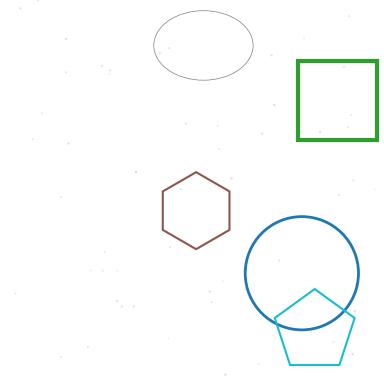[{"shape": "circle", "thickness": 2, "radius": 0.74, "center": [0.784, 0.29]}, {"shape": "square", "thickness": 3, "radius": 0.51, "center": [0.877, 0.738]}, {"shape": "hexagon", "thickness": 1.5, "radius": 0.5, "center": [0.509, 0.453]}, {"shape": "oval", "thickness": 0.5, "radius": 0.64, "center": [0.528, 0.882]}, {"shape": "pentagon", "thickness": 1.5, "radius": 0.55, "center": [0.817, 0.14]}]